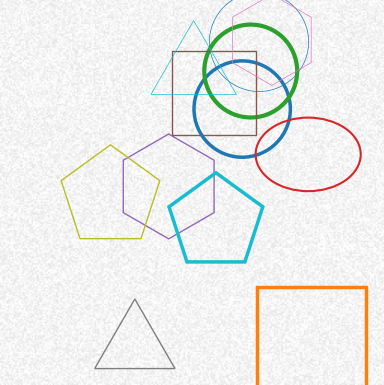[{"shape": "circle", "thickness": 0.5, "radius": 0.64, "center": [0.673, 0.891]}, {"shape": "circle", "thickness": 2.5, "radius": 0.63, "center": [0.629, 0.717]}, {"shape": "square", "thickness": 2.5, "radius": 0.7, "center": [0.809, 0.113]}, {"shape": "circle", "thickness": 3, "radius": 0.6, "center": [0.651, 0.816]}, {"shape": "oval", "thickness": 1.5, "radius": 0.68, "center": [0.8, 0.599]}, {"shape": "hexagon", "thickness": 1, "radius": 0.68, "center": [0.438, 0.516]}, {"shape": "square", "thickness": 1, "radius": 0.55, "center": [0.556, 0.759]}, {"shape": "hexagon", "thickness": 0.5, "radius": 0.59, "center": [0.706, 0.896]}, {"shape": "triangle", "thickness": 1, "radius": 0.6, "center": [0.35, 0.103]}, {"shape": "pentagon", "thickness": 1, "radius": 0.67, "center": [0.287, 0.489]}, {"shape": "pentagon", "thickness": 2.5, "radius": 0.64, "center": [0.561, 0.423]}, {"shape": "triangle", "thickness": 0.5, "radius": 0.64, "center": [0.503, 0.819]}]